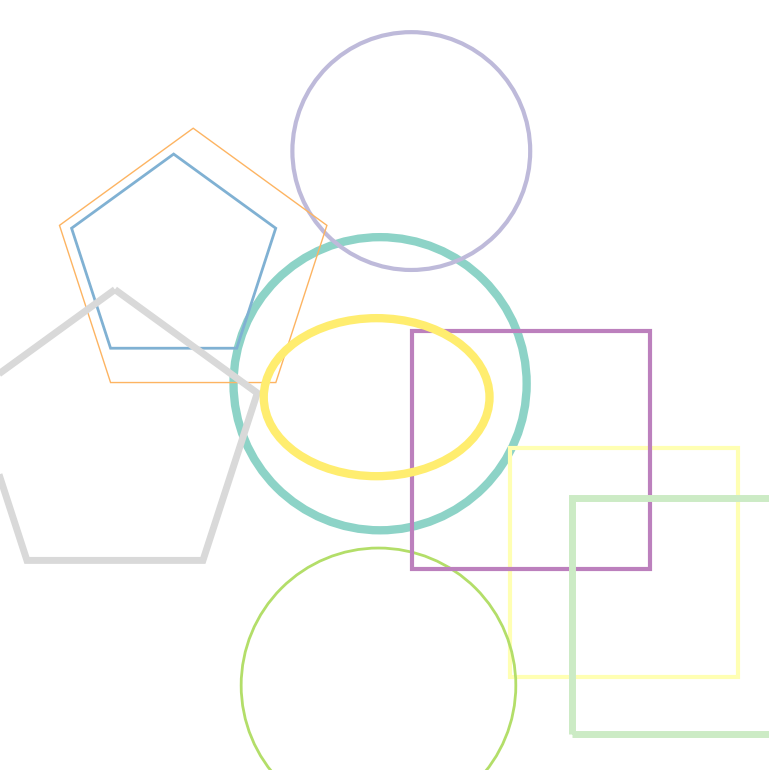[{"shape": "circle", "thickness": 3, "radius": 0.95, "center": [0.494, 0.502]}, {"shape": "square", "thickness": 1.5, "radius": 0.74, "center": [0.811, 0.269]}, {"shape": "circle", "thickness": 1.5, "radius": 0.77, "center": [0.534, 0.804]}, {"shape": "pentagon", "thickness": 1, "radius": 0.7, "center": [0.226, 0.661]}, {"shape": "pentagon", "thickness": 0.5, "radius": 0.91, "center": [0.251, 0.651]}, {"shape": "circle", "thickness": 1, "radius": 0.89, "center": [0.492, 0.11]}, {"shape": "pentagon", "thickness": 2.5, "radius": 0.97, "center": [0.149, 0.43]}, {"shape": "square", "thickness": 1.5, "radius": 0.77, "center": [0.69, 0.415]}, {"shape": "square", "thickness": 2.5, "radius": 0.77, "center": [0.896, 0.2]}, {"shape": "oval", "thickness": 3, "radius": 0.73, "center": [0.489, 0.484]}]